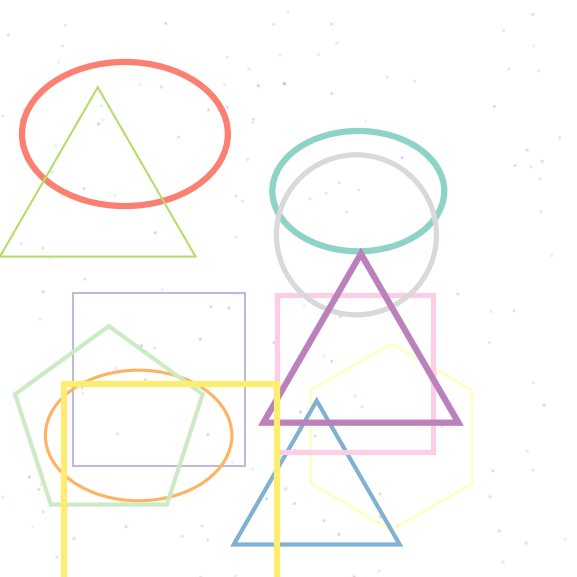[{"shape": "oval", "thickness": 3, "radius": 0.74, "center": [0.62, 0.668]}, {"shape": "hexagon", "thickness": 1, "radius": 0.81, "center": [0.678, 0.243]}, {"shape": "square", "thickness": 1, "radius": 0.75, "center": [0.275, 0.342]}, {"shape": "oval", "thickness": 3, "radius": 0.89, "center": [0.216, 0.767]}, {"shape": "triangle", "thickness": 2, "radius": 0.83, "center": [0.548, 0.139]}, {"shape": "oval", "thickness": 1.5, "radius": 0.81, "center": [0.24, 0.245]}, {"shape": "triangle", "thickness": 1, "radius": 0.98, "center": [0.169, 0.653]}, {"shape": "square", "thickness": 2.5, "radius": 0.68, "center": [0.615, 0.352]}, {"shape": "circle", "thickness": 2.5, "radius": 0.69, "center": [0.617, 0.593]}, {"shape": "triangle", "thickness": 3, "radius": 0.97, "center": [0.625, 0.365]}, {"shape": "pentagon", "thickness": 2, "radius": 0.85, "center": [0.188, 0.264]}, {"shape": "square", "thickness": 3, "radius": 0.92, "center": [0.295, 0.15]}]